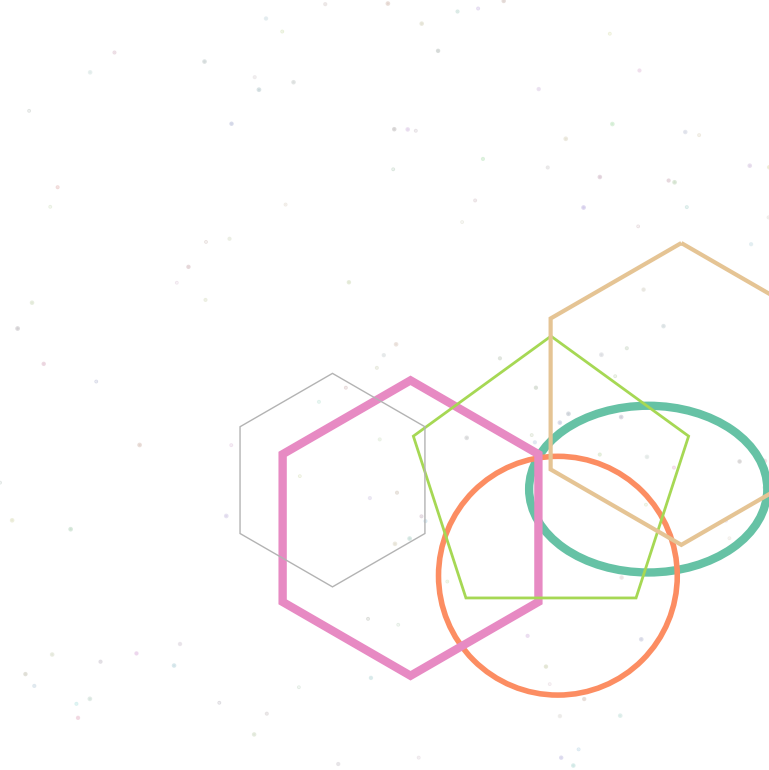[{"shape": "oval", "thickness": 3, "radius": 0.77, "center": [0.842, 0.365]}, {"shape": "circle", "thickness": 2, "radius": 0.78, "center": [0.725, 0.252]}, {"shape": "hexagon", "thickness": 3, "radius": 0.96, "center": [0.533, 0.314]}, {"shape": "pentagon", "thickness": 1, "radius": 0.94, "center": [0.716, 0.375]}, {"shape": "hexagon", "thickness": 1.5, "radius": 0.98, "center": [0.885, 0.488]}, {"shape": "hexagon", "thickness": 0.5, "radius": 0.69, "center": [0.432, 0.376]}]